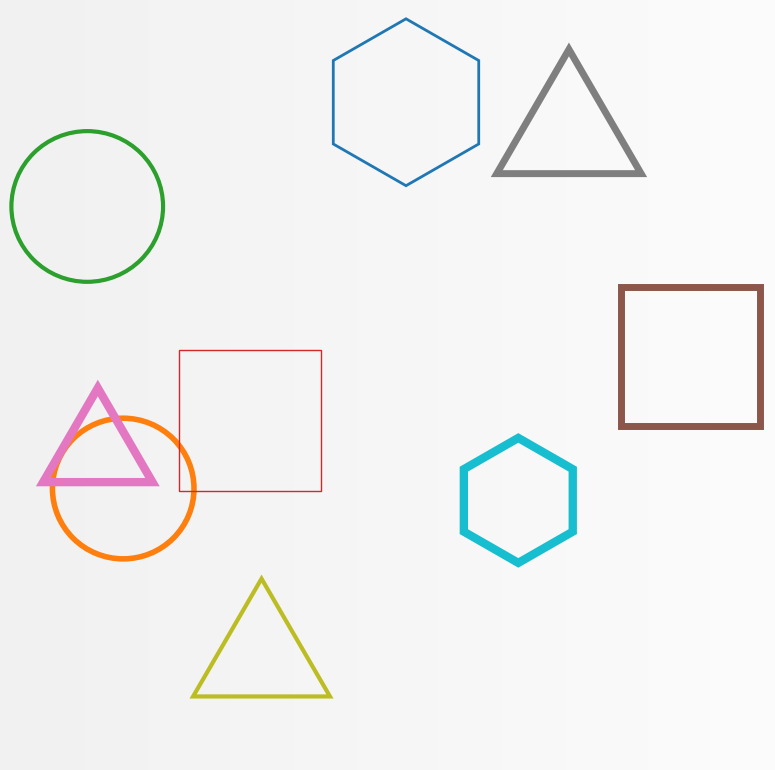[{"shape": "hexagon", "thickness": 1, "radius": 0.54, "center": [0.524, 0.867]}, {"shape": "circle", "thickness": 2, "radius": 0.46, "center": [0.159, 0.366]}, {"shape": "circle", "thickness": 1.5, "radius": 0.49, "center": [0.113, 0.732]}, {"shape": "square", "thickness": 0.5, "radius": 0.46, "center": [0.323, 0.453]}, {"shape": "square", "thickness": 2.5, "radius": 0.45, "center": [0.891, 0.537]}, {"shape": "triangle", "thickness": 3, "radius": 0.41, "center": [0.126, 0.415]}, {"shape": "triangle", "thickness": 2.5, "radius": 0.54, "center": [0.734, 0.828]}, {"shape": "triangle", "thickness": 1.5, "radius": 0.51, "center": [0.337, 0.146]}, {"shape": "hexagon", "thickness": 3, "radius": 0.41, "center": [0.669, 0.35]}]